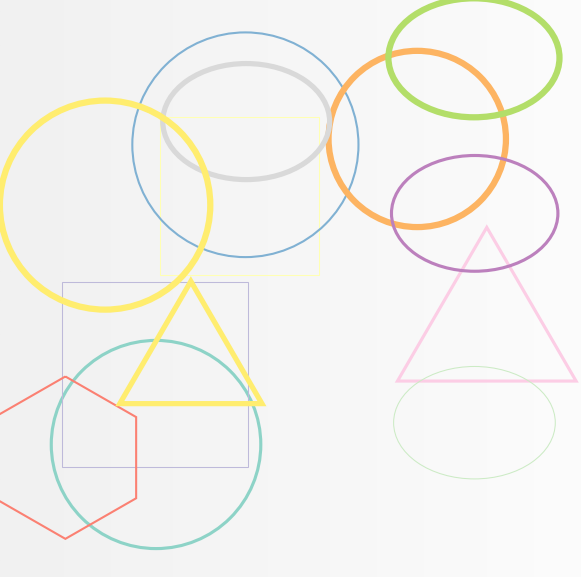[{"shape": "circle", "thickness": 1.5, "radius": 0.9, "center": [0.268, 0.229]}, {"shape": "square", "thickness": 0.5, "radius": 0.68, "center": [0.412, 0.66]}, {"shape": "square", "thickness": 0.5, "radius": 0.8, "center": [0.267, 0.351]}, {"shape": "hexagon", "thickness": 1, "radius": 0.7, "center": [0.112, 0.207]}, {"shape": "circle", "thickness": 1, "radius": 0.97, "center": [0.422, 0.748]}, {"shape": "circle", "thickness": 3, "radius": 0.76, "center": [0.718, 0.759]}, {"shape": "oval", "thickness": 3, "radius": 0.74, "center": [0.815, 0.899]}, {"shape": "triangle", "thickness": 1.5, "radius": 0.89, "center": [0.837, 0.428]}, {"shape": "oval", "thickness": 2.5, "radius": 0.72, "center": [0.424, 0.789]}, {"shape": "oval", "thickness": 1.5, "radius": 0.72, "center": [0.817, 0.63]}, {"shape": "oval", "thickness": 0.5, "radius": 0.7, "center": [0.816, 0.267]}, {"shape": "circle", "thickness": 3, "radius": 0.9, "center": [0.181, 0.644]}, {"shape": "triangle", "thickness": 2.5, "radius": 0.71, "center": [0.328, 0.371]}]